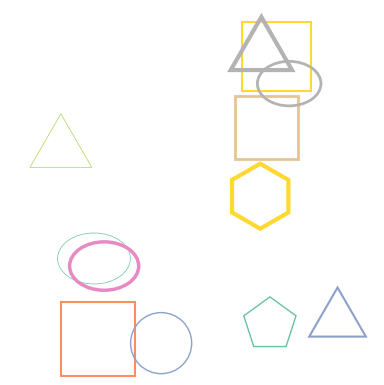[{"shape": "pentagon", "thickness": 1, "radius": 0.36, "center": [0.701, 0.158]}, {"shape": "oval", "thickness": 0.5, "radius": 0.47, "center": [0.244, 0.329]}, {"shape": "square", "thickness": 1.5, "radius": 0.48, "center": [0.255, 0.119]}, {"shape": "circle", "thickness": 1, "radius": 0.4, "center": [0.419, 0.109]}, {"shape": "triangle", "thickness": 1.5, "radius": 0.42, "center": [0.877, 0.168]}, {"shape": "oval", "thickness": 2.5, "radius": 0.45, "center": [0.271, 0.309]}, {"shape": "triangle", "thickness": 0.5, "radius": 0.46, "center": [0.158, 0.612]}, {"shape": "square", "thickness": 1.5, "radius": 0.45, "center": [0.718, 0.854]}, {"shape": "hexagon", "thickness": 3, "radius": 0.42, "center": [0.676, 0.49]}, {"shape": "square", "thickness": 2, "radius": 0.41, "center": [0.693, 0.669]}, {"shape": "triangle", "thickness": 3, "radius": 0.46, "center": [0.679, 0.864]}, {"shape": "oval", "thickness": 2, "radius": 0.41, "center": [0.751, 0.783]}]